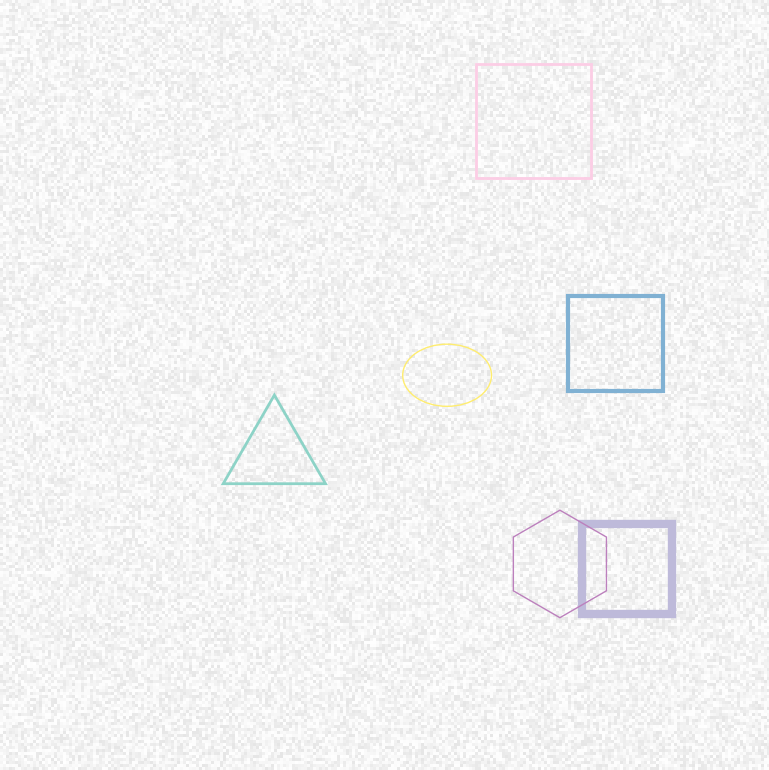[{"shape": "triangle", "thickness": 1, "radius": 0.38, "center": [0.356, 0.41]}, {"shape": "square", "thickness": 3, "radius": 0.29, "center": [0.815, 0.261]}, {"shape": "square", "thickness": 1.5, "radius": 0.31, "center": [0.799, 0.554]}, {"shape": "square", "thickness": 1, "radius": 0.37, "center": [0.693, 0.843]}, {"shape": "hexagon", "thickness": 0.5, "radius": 0.35, "center": [0.727, 0.268]}, {"shape": "oval", "thickness": 0.5, "radius": 0.29, "center": [0.581, 0.513]}]